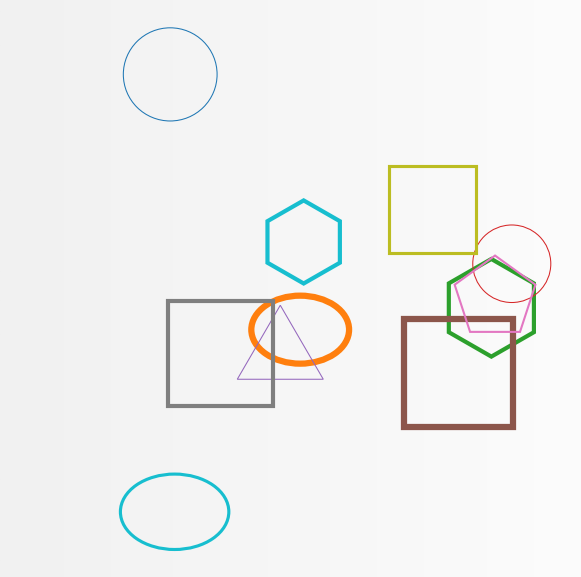[{"shape": "circle", "thickness": 0.5, "radius": 0.4, "center": [0.293, 0.87]}, {"shape": "oval", "thickness": 3, "radius": 0.42, "center": [0.516, 0.428]}, {"shape": "hexagon", "thickness": 2, "radius": 0.42, "center": [0.845, 0.466]}, {"shape": "circle", "thickness": 0.5, "radius": 0.34, "center": [0.88, 0.542]}, {"shape": "triangle", "thickness": 0.5, "radius": 0.43, "center": [0.482, 0.385]}, {"shape": "square", "thickness": 3, "radius": 0.47, "center": [0.788, 0.354]}, {"shape": "pentagon", "thickness": 1, "radius": 0.37, "center": [0.852, 0.484]}, {"shape": "square", "thickness": 2, "radius": 0.45, "center": [0.379, 0.387]}, {"shape": "square", "thickness": 1.5, "radius": 0.38, "center": [0.744, 0.636]}, {"shape": "oval", "thickness": 1.5, "radius": 0.47, "center": [0.3, 0.113]}, {"shape": "hexagon", "thickness": 2, "radius": 0.36, "center": [0.522, 0.58]}]